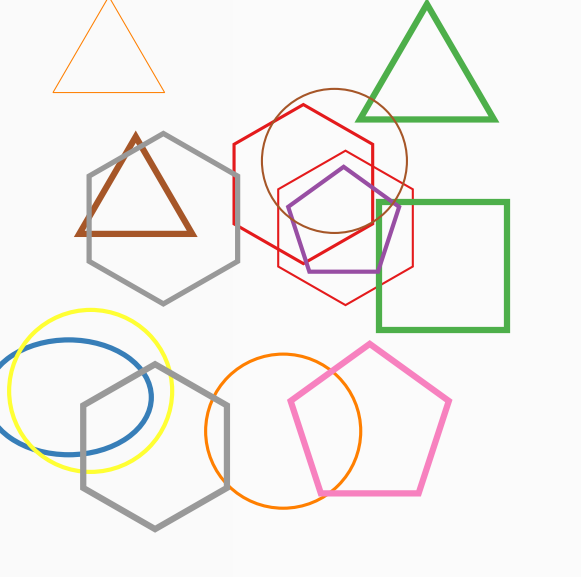[{"shape": "hexagon", "thickness": 1.5, "radius": 0.69, "center": [0.522, 0.68]}, {"shape": "hexagon", "thickness": 1, "radius": 0.67, "center": [0.594, 0.605]}, {"shape": "oval", "thickness": 2.5, "radius": 0.71, "center": [0.118, 0.311]}, {"shape": "triangle", "thickness": 3, "radius": 0.67, "center": [0.735, 0.859]}, {"shape": "square", "thickness": 3, "radius": 0.55, "center": [0.762, 0.538]}, {"shape": "pentagon", "thickness": 2, "radius": 0.5, "center": [0.591, 0.61]}, {"shape": "circle", "thickness": 1.5, "radius": 0.67, "center": [0.487, 0.253]}, {"shape": "triangle", "thickness": 0.5, "radius": 0.55, "center": [0.187, 0.894]}, {"shape": "circle", "thickness": 2, "radius": 0.7, "center": [0.156, 0.322]}, {"shape": "circle", "thickness": 1, "radius": 0.62, "center": [0.575, 0.72]}, {"shape": "triangle", "thickness": 3, "radius": 0.56, "center": [0.234, 0.65]}, {"shape": "pentagon", "thickness": 3, "radius": 0.72, "center": [0.636, 0.261]}, {"shape": "hexagon", "thickness": 3, "radius": 0.71, "center": [0.267, 0.226]}, {"shape": "hexagon", "thickness": 2.5, "radius": 0.74, "center": [0.281, 0.62]}]